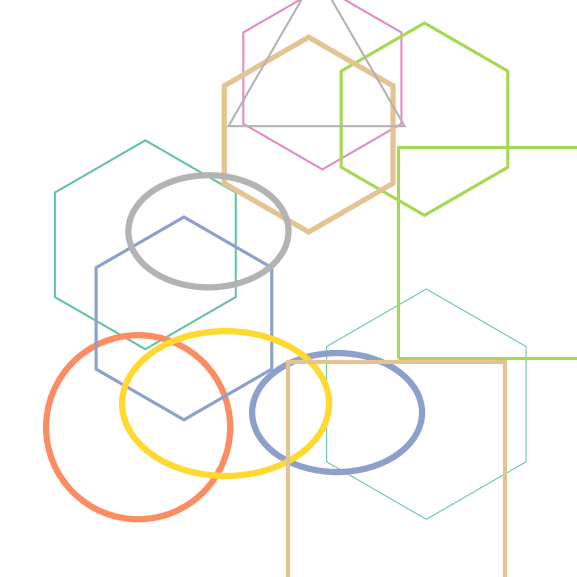[{"shape": "hexagon", "thickness": 1, "radius": 0.9, "center": [0.252, 0.575]}, {"shape": "hexagon", "thickness": 0.5, "radius": 1.0, "center": [0.738, 0.299]}, {"shape": "circle", "thickness": 3, "radius": 0.8, "center": [0.239, 0.259]}, {"shape": "hexagon", "thickness": 1.5, "radius": 0.88, "center": [0.319, 0.448]}, {"shape": "oval", "thickness": 3, "radius": 0.74, "center": [0.584, 0.285]}, {"shape": "hexagon", "thickness": 1, "radius": 0.79, "center": [0.558, 0.864]}, {"shape": "square", "thickness": 1.5, "radius": 0.91, "center": [0.872, 0.562]}, {"shape": "hexagon", "thickness": 1.5, "radius": 0.83, "center": [0.735, 0.793]}, {"shape": "oval", "thickness": 3, "radius": 0.9, "center": [0.391, 0.3]}, {"shape": "square", "thickness": 2, "radius": 0.94, "center": [0.686, 0.184]}, {"shape": "hexagon", "thickness": 2.5, "radius": 0.84, "center": [0.534, 0.766]}, {"shape": "oval", "thickness": 3, "radius": 0.69, "center": [0.361, 0.599]}, {"shape": "triangle", "thickness": 1, "radius": 0.88, "center": [0.548, 0.869]}]